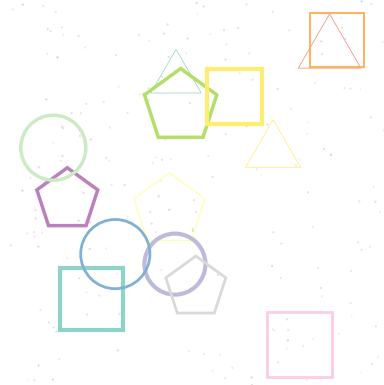[{"shape": "square", "thickness": 3, "radius": 0.41, "center": [0.237, 0.223]}, {"shape": "triangle", "thickness": 0.5, "radius": 0.38, "center": [0.457, 0.796]}, {"shape": "pentagon", "thickness": 1, "radius": 0.49, "center": [0.44, 0.454]}, {"shape": "circle", "thickness": 3, "radius": 0.4, "center": [0.454, 0.314]}, {"shape": "triangle", "thickness": 0.5, "radius": 0.47, "center": [0.856, 0.87]}, {"shape": "circle", "thickness": 2, "radius": 0.45, "center": [0.3, 0.34]}, {"shape": "square", "thickness": 1.5, "radius": 0.35, "center": [0.875, 0.896]}, {"shape": "pentagon", "thickness": 2.5, "radius": 0.49, "center": [0.469, 0.723]}, {"shape": "square", "thickness": 2, "radius": 0.42, "center": [0.778, 0.105]}, {"shape": "pentagon", "thickness": 2, "radius": 0.41, "center": [0.509, 0.253]}, {"shape": "pentagon", "thickness": 2.5, "radius": 0.42, "center": [0.175, 0.481]}, {"shape": "circle", "thickness": 2.5, "radius": 0.42, "center": [0.139, 0.616]}, {"shape": "square", "thickness": 3, "radius": 0.36, "center": [0.61, 0.749]}, {"shape": "triangle", "thickness": 0.5, "radius": 0.41, "center": [0.709, 0.606]}]